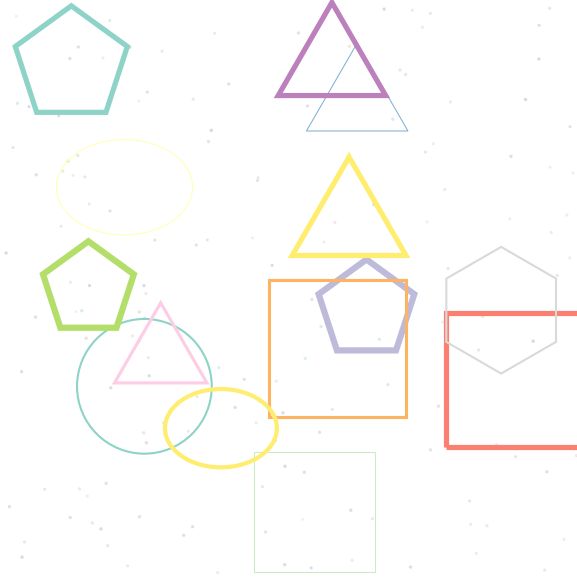[{"shape": "pentagon", "thickness": 2.5, "radius": 0.51, "center": [0.123, 0.887]}, {"shape": "circle", "thickness": 1, "radius": 0.58, "center": [0.25, 0.33]}, {"shape": "oval", "thickness": 0.5, "radius": 0.59, "center": [0.216, 0.675]}, {"shape": "pentagon", "thickness": 3, "radius": 0.44, "center": [0.635, 0.463]}, {"shape": "square", "thickness": 2.5, "radius": 0.58, "center": [0.887, 0.341]}, {"shape": "triangle", "thickness": 0.5, "radius": 0.51, "center": [0.619, 0.823]}, {"shape": "square", "thickness": 1.5, "radius": 0.6, "center": [0.585, 0.396]}, {"shape": "pentagon", "thickness": 3, "radius": 0.41, "center": [0.153, 0.499]}, {"shape": "triangle", "thickness": 1.5, "radius": 0.46, "center": [0.278, 0.382]}, {"shape": "hexagon", "thickness": 1, "radius": 0.55, "center": [0.868, 0.462]}, {"shape": "triangle", "thickness": 2.5, "radius": 0.54, "center": [0.575, 0.887]}, {"shape": "square", "thickness": 0.5, "radius": 0.52, "center": [0.545, 0.113]}, {"shape": "oval", "thickness": 2, "radius": 0.48, "center": [0.383, 0.258]}, {"shape": "triangle", "thickness": 2.5, "radius": 0.57, "center": [0.604, 0.614]}]